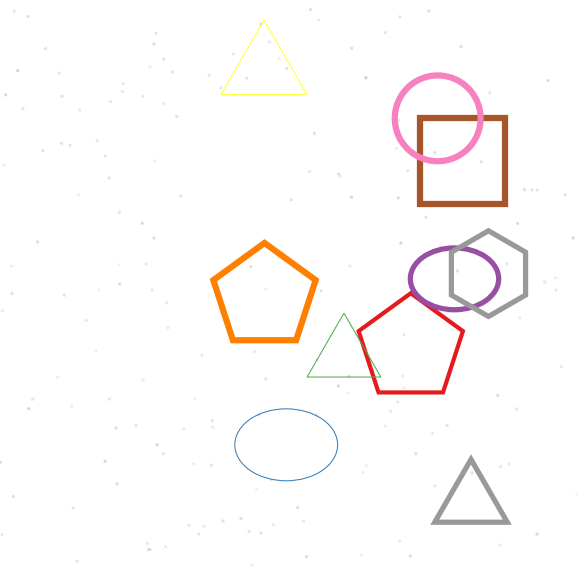[{"shape": "pentagon", "thickness": 2, "radius": 0.47, "center": [0.711, 0.396]}, {"shape": "oval", "thickness": 0.5, "radius": 0.44, "center": [0.496, 0.229]}, {"shape": "triangle", "thickness": 0.5, "radius": 0.37, "center": [0.596, 0.383]}, {"shape": "oval", "thickness": 2.5, "radius": 0.38, "center": [0.787, 0.516]}, {"shape": "pentagon", "thickness": 3, "radius": 0.47, "center": [0.458, 0.485]}, {"shape": "triangle", "thickness": 0.5, "radius": 0.43, "center": [0.457, 0.879]}, {"shape": "square", "thickness": 3, "radius": 0.37, "center": [0.801, 0.72]}, {"shape": "circle", "thickness": 3, "radius": 0.37, "center": [0.758, 0.794]}, {"shape": "triangle", "thickness": 2.5, "radius": 0.36, "center": [0.816, 0.131]}, {"shape": "hexagon", "thickness": 2.5, "radius": 0.37, "center": [0.846, 0.525]}]